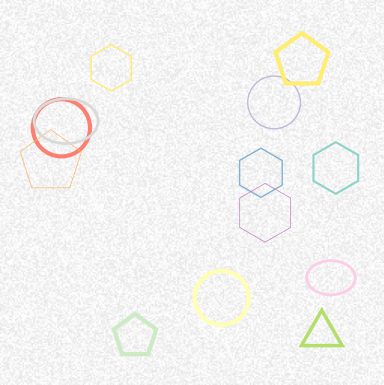[{"shape": "hexagon", "thickness": 1.5, "radius": 0.34, "center": [0.872, 0.564]}, {"shape": "circle", "thickness": 3, "radius": 0.35, "center": [0.576, 0.226]}, {"shape": "circle", "thickness": 1, "radius": 0.34, "center": [0.712, 0.734]}, {"shape": "circle", "thickness": 3, "radius": 0.37, "center": [0.16, 0.668]}, {"shape": "hexagon", "thickness": 1, "radius": 0.32, "center": [0.678, 0.551]}, {"shape": "pentagon", "thickness": 0.5, "radius": 0.42, "center": [0.132, 0.58]}, {"shape": "triangle", "thickness": 2.5, "radius": 0.31, "center": [0.836, 0.133]}, {"shape": "oval", "thickness": 2, "radius": 0.32, "center": [0.86, 0.279]}, {"shape": "oval", "thickness": 2, "radius": 0.42, "center": [0.172, 0.685]}, {"shape": "hexagon", "thickness": 0.5, "radius": 0.38, "center": [0.689, 0.447]}, {"shape": "pentagon", "thickness": 3, "radius": 0.29, "center": [0.351, 0.127]}, {"shape": "pentagon", "thickness": 3, "radius": 0.36, "center": [0.784, 0.842]}, {"shape": "hexagon", "thickness": 1, "radius": 0.3, "center": [0.289, 0.824]}]